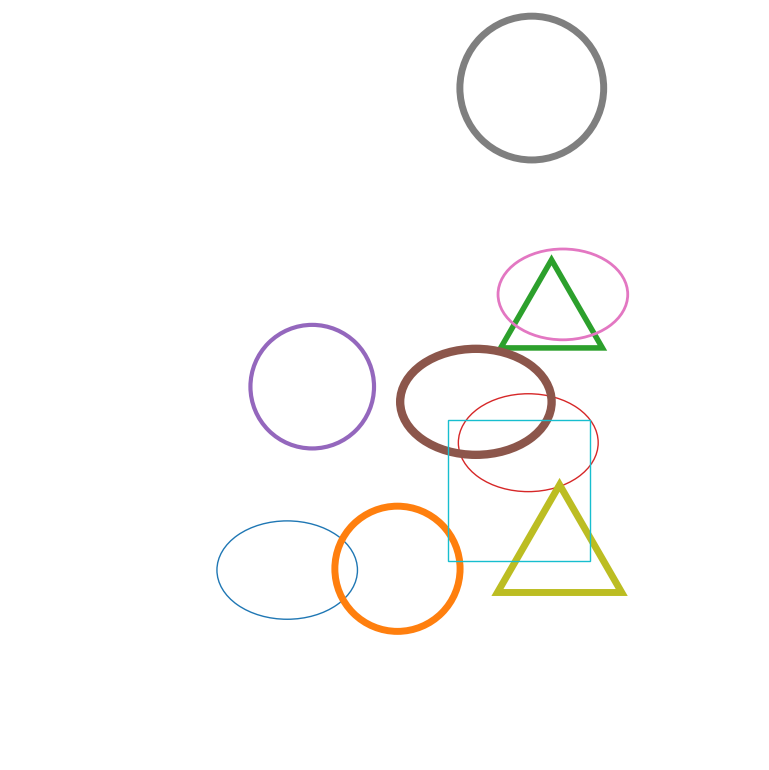[{"shape": "oval", "thickness": 0.5, "radius": 0.46, "center": [0.373, 0.26]}, {"shape": "circle", "thickness": 2.5, "radius": 0.41, "center": [0.516, 0.261]}, {"shape": "triangle", "thickness": 2, "radius": 0.38, "center": [0.716, 0.586]}, {"shape": "oval", "thickness": 0.5, "radius": 0.45, "center": [0.686, 0.425]}, {"shape": "circle", "thickness": 1.5, "radius": 0.4, "center": [0.405, 0.498]}, {"shape": "oval", "thickness": 3, "radius": 0.49, "center": [0.618, 0.478]}, {"shape": "oval", "thickness": 1, "radius": 0.42, "center": [0.731, 0.618]}, {"shape": "circle", "thickness": 2.5, "radius": 0.47, "center": [0.691, 0.886]}, {"shape": "triangle", "thickness": 2.5, "radius": 0.47, "center": [0.727, 0.277]}, {"shape": "square", "thickness": 0.5, "radius": 0.46, "center": [0.674, 0.363]}]